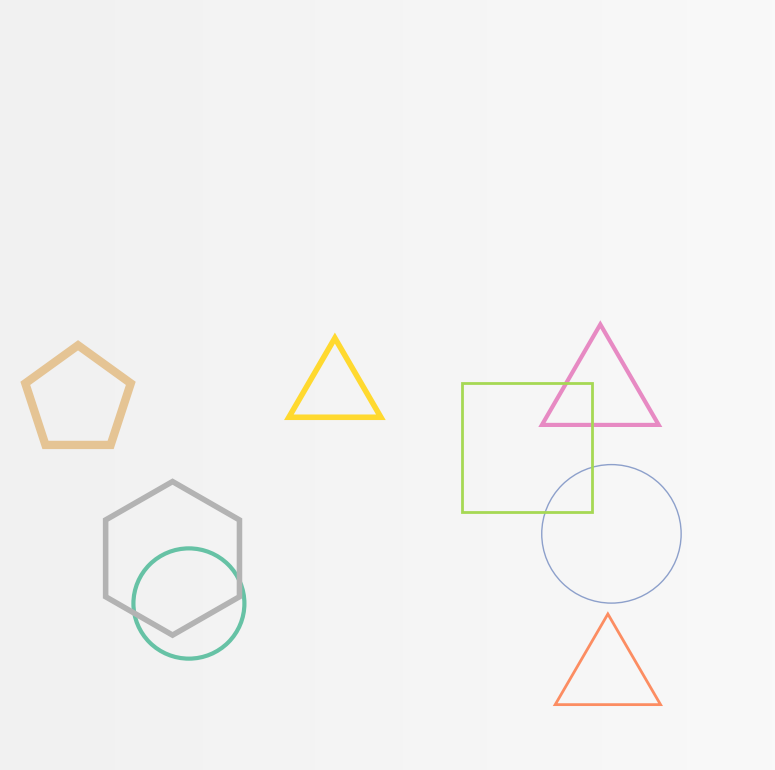[{"shape": "circle", "thickness": 1.5, "radius": 0.36, "center": [0.244, 0.216]}, {"shape": "triangle", "thickness": 1, "radius": 0.39, "center": [0.784, 0.124]}, {"shape": "circle", "thickness": 0.5, "radius": 0.45, "center": [0.789, 0.307]}, {"shape": "triangle", "thickness": 1.5, "radius": 0.44, "center": [0.775, 0.492]}, {"shape": "square", "thickness": 1, "radius": 0.42, "center": [0.68, 0.419]}, {"shape": "triangle", "thickness": 2, "radius": 0.34, "center": [0.432, 0.492]}, {"shape": "pentagon", "thickness": 3, "radius": 0.36, "center": [0.101, 0.48]}, {"shape": "hexagon", "thickness": 2, "radius": 0.5, "center": [0.223, 0.275]}]